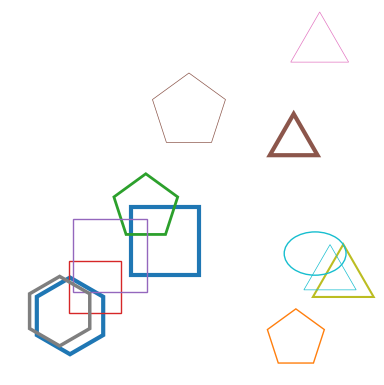[{"shape": "square", "thickness": 3, "radius": 0.44, "center": [0.428, 0.374]}, {"shape": "hexagon", "thickness": 3, "radius": 0.5, "center": [0.182, 0.18]}, {"shape": "pentagon", "thickness": 1, "radius": 0.39, "center": [0.768, 0.12]}, {"shape": "pentagon", "thickness": 2, "radius": 0.44, "center": [0.379, 0.461]}, {"shape": "square", "thickness": 1, "radius": 0.34, "center": [0.247, 0.254]}, {"shape": "square", "thickness": 1, "radius": 0.48, "center": [0.285, 0.336]}, {"shape": "triangle", "thickness": 3, "radius": 0.36, "center": [0.763, 0.633]}, {"shape": "pentagon", "thickness": 0.5, "radius": 0.5, "center": [0.491, 0.711]}, {"shape": "triangle", "thickness": 0.5, "radius": 0.43, "center": [0.83, 0.882]}, {"shape": "hexagon", "thickness": 2.5, "radius": 0.45, "center": [0.155, 0.192]}, {"shape": "triangle", "thickness": 1.5, "radius": 0.46, "center": [0.892, 0.274]}, {"shape": "triangle", "thickness": 0.5, "radius": 0.39, "center": [0.857, 0.286]}, {"shape": "oval", "thickness": 1, "radius": 0.4, "center": [0.819, 0.341]}]